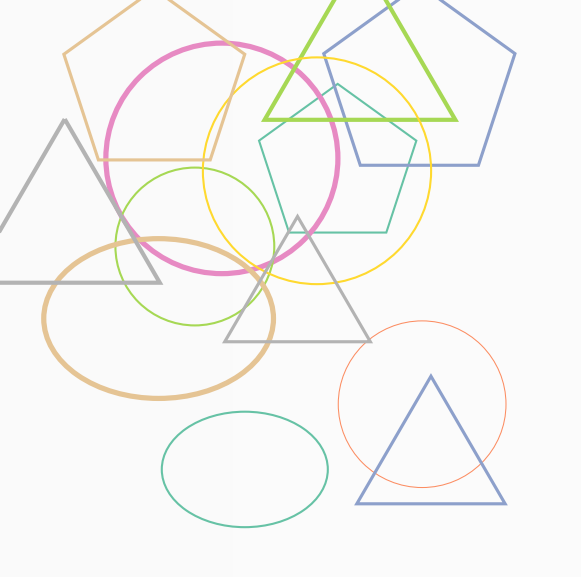[{"shape": "oval", "thickness": 1, "radius": 0.71, "center": [0.421, 0.186]}, {"shape": "pentagon", "thickness": 1, "radius": 0.71, "center": [0.581, 0.712]}, {"shape": "circle", "thickness": 0.5, "radius": 0.72, "center": [0.726, 0.299]}, {"shape": "pentagon", "thickness": 1.5, "radius": 0.86, "center": [0.721, 0.853]}, {"shape": "triangle", "thickness": 1.5, "radius": 0.74, "center": [0.741, 0.2]}, {"shape": "circle", "thickness": 2.5, "radius": 1.0, "center": [0.382, 0.725]}, {"shape": "triangle", "thickness": 2, "radius": 0.95, "center": [0.619, 0.886]}, {"shape": "circle", "thickness": 1, "radius": 0.68, "center": [0.335, 0.572]}, {"shape": "circle", "thickness": 1, "radius": 0.98, "center": [0.545, 0.703]}, {"shape": "pentagon", "thickness": 1.5, "radius": 0.82, "center": [0.265, 0.855]}, {"shape": "oval", "thickness": 2.5, "radius": 0.99, "center": [0.273, 0.448]}, {"shape": "triangle", "thickness": 2, "radius": 0.94, "center": [0.111, 0.604]}, {"shape": "triangle", "thickness": 1.5, "radius": 0.72, "center": [0.512, 0.48]}]